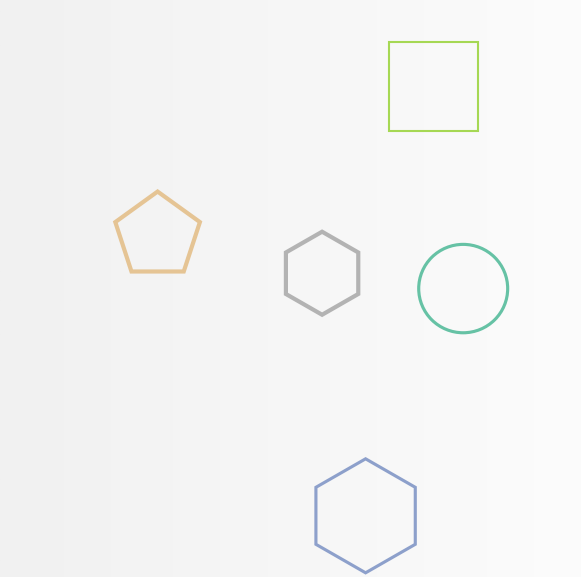[{"shape": "circle", "thickness": 1.5, "radius": 0.38, "center": [0.797, 0.499]}, {"shape": "hexagon", "thickness": 1.5, "radius": 0.49, "center": [0.629, 0.106]}, {"shape": "square", "thickness": 1, "radius": 0.39, "center": [0.746, 0.85]}, {"shape": "pentagon", "thickness": 2, "radius": 0.38, "center": [0.271, 0.591]}, {"shape": "hexagon", "thickness": 2, "radius": 0.36, "center": [0.554, 0.526]}]